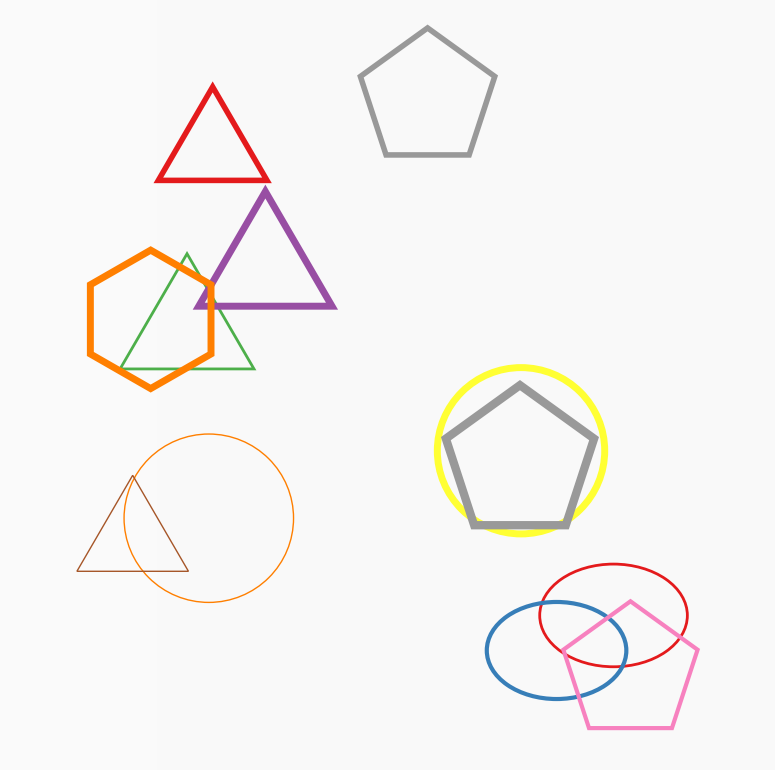[{"shape": "triangle", "thickness": 2, "radius": 0.4, "center": [0.274, 0.806]}, {"shape": "oval", "thickness": 1, "radius": 0.48, "center": [0.792, 0.201]}, {"shape": "oval", "thickness": 1.5, "radius": 0.45, "center": [0.718, 0.155]}, {"shape": "triangle", "thickness": 1, "radius": 0.5, "center": [0.241, 0.571]}, {"shape": "triangle", "thickness": 2.5, "radius": 0.5, "center": [0.342, 0.652]}, {"shape": "hexagon", "thickness": 2.5, "radius": 0.45, "center": [0.194, 0.585]}, {"shape": "circle", "thickness": 0.5, "radius": 0.55, "center": [0.269, 0.327]}, {"shape": "circle", "thickness": 2.5, "radius": 0.54, "center": [0.672, 0.415]}, {"shape": "triangle", "thickness": 0.5, "radius": 0.42, "center": [0.171, 0.3]}, {"shape": "pentagon", "thickness": 1.5, "radius": 0.46, "center": [0.814, 0.128]}, {"shape": "pentagon", "thickness": 3, "radius": 0.5, "center": [0.671, 0.399]}, {"shape": "pentagon", "thickness": 2, "radius": 0.46, "center": [0.552, 0.873]}]